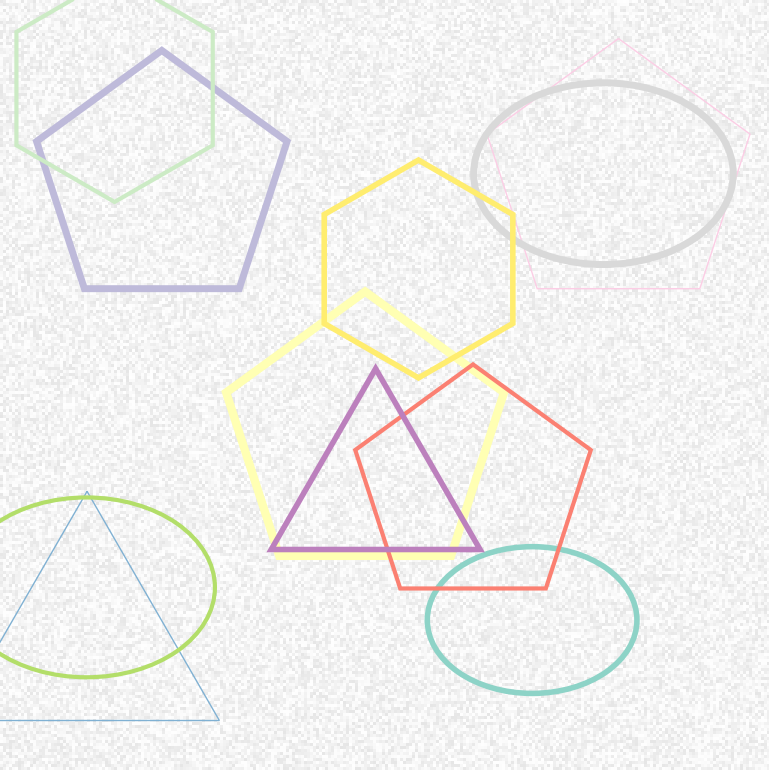[{"shape": "oval", "thickness": 2, "radius": 0.68, "center": [0.691, 0.195]}, {"shape": "pentagon", "thickness": 3, "radius": 0.95, "center": [0.474, 0.432]}, {"shape": "pentagon", "thickness": 2.5, "radius": 0.86, "center": [0.21, 0.763]}, {"shape": "pentagon", "thickness": 1.5, "radius": 0.8, "center": [0.614, 0.366]}, {"shape": "triangle", "thickness": 0.5, "radius": 0.99, "center": [0.113, 0.163]}, {"shape": "oval", "thickness": 1.5, "radius": 0.83, "center": [0.112, 0.237]}, {"shape": "pentagon", "thickness": 0.5, "radius": 0.9, "center": [0.803, 0.77]}, {"shape": "oval", "thickness": 2.5, "radius": 0.84, "center": [0.784, 0.774]}, {"shape": "triangle", "thickness": 2, "radius": 0.78, "center": [0.488, 0.365]}, {"shape": "hexagon", "thickness": 1.5, "radius": 0.74, "center": [0.149, 0.885]}, {"shape": "hexagon", "thickness": 2, "radius": 0.71, "center": [0.544, 0.651]}]